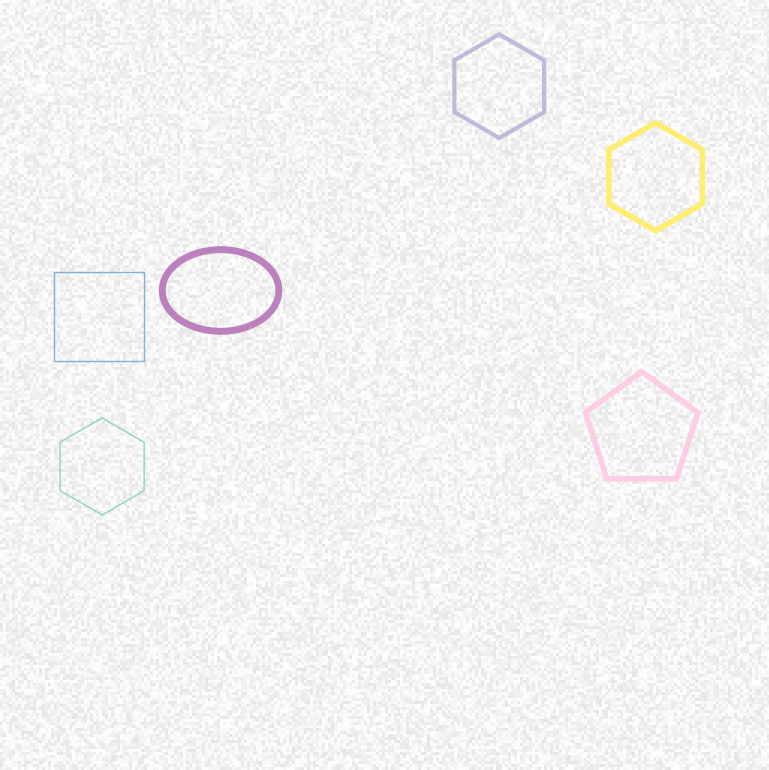[{"shape": "hexagon", "thickness": 0.5, "radius": 0.32, "center": [0.133, 0.394]}, {"shape": "hexagon", "thickness": 1.5, "radius": 0.34, "center": [0.648, 0.888]}, {"shape": "square", "thickness": 0.5, "radius": 0.29, "center": [0.128, 0.589]}, {"shape": "pentagon", "thickness": 2, "radius": 0.38, "center": [0.833, 0.441]}, {"shape": "oval", "thickness": 2.5, "radius": 0.38, "center": [0.286, 0.623]}, {"shape": "hexagon", "thickness": 2, "radius": 0.35, "center": [0.851, 0.77]}]